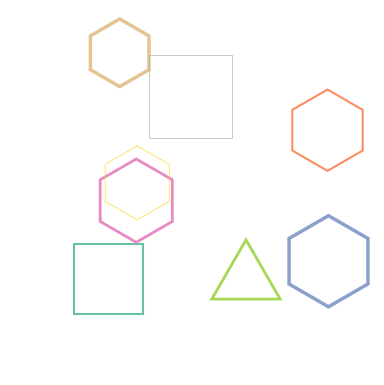[{"shape": "square", "thickness": 1.5, "radius": 0.45, "center": [0.282, 0.275]}, {"shape": "hexagon", "thickness": 1.5, "radius": 0.53, "center": [0.851, 0.662]}, {"shape": "hexagon", "thickness": 2.5, "radius": 0.59, "center": [0.853, 0.321]}, {"shape": "hexagon", "thickness": 2, "radius": 0.54, "center": [0.354, 0.479]}, {"shape": "triangle", "thickness": 2, "radius": 0.51, "center": [0.639, 0.274]}, {"shape": "hexagon", "thickness": 0.5, "radius": 0.48, "center": [0.356, 0.525]}, {"shape": "hexagon", "thickness": 2.5, "radius": 0.44, "center": [0.311, 0.863]}, {"shape": "square", "thickness": 0.5, "radius": 0.54, "center": [0.496, 0.75]}]